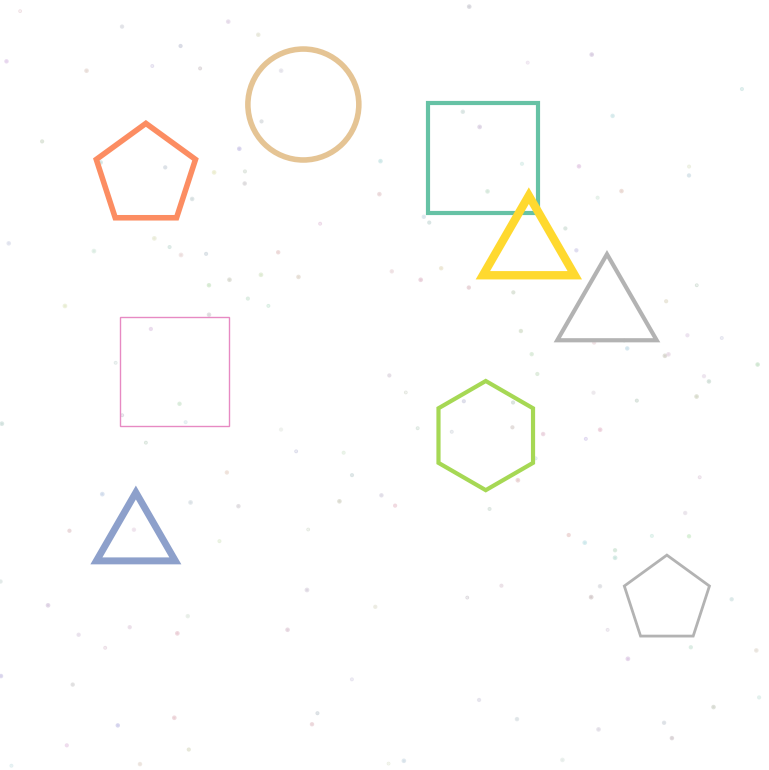[{"shape": "square", "thickness": 1.5, "radius": 0.36, "center": [0.628, 0.795]}, {"shape": "pentagon", "thickness": 2, "radius": 0.34, "center": [0.189, 0.772]}, {"shape": "triangle", "thickness": 2.5, "radius": 0.3, "center": [0.176, 0.301]}, {"shape": "square", "thickness": 0.5, "radius": 0.35, "center": [0.226, 0.518]}, {"shape": "hexagon", "thickness": 1.5, "radius": 0.35, "center": [0.631, 0.434]}, {"shape": "triangle", "thickness": 3, "radius": 0.34, "center": [0.687, 0.677]}, {"shape": "circle", "thickness": 2, "radius": 0.36, "center": [0.394, 0.864]}, {"shape": "pentagon", "thickness": 1, "radius": 0.29, "center": [0.866, 0.221]}, {"shape": "triangle", "thickness": 1.5, "radius": 0.37, "center": [0.788, 0.595]}]